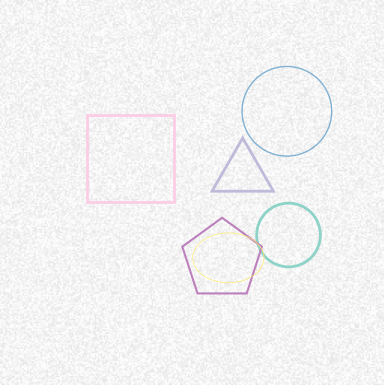[{"shape": "circle", "thickness": 2, "radius": 0.41, "center": [0.749, 0.39]}, {"shape": "triangle", "thickness": 2, "radius": 0.46, "center": [0.63, 0.549]}, {"shape": "circle", "thickness": 1, "radius": 0.58, "center": [0.745, 0.711]}, {"shape": "square", "thickness": 2, "radius": 0.57, "center": [0.338, 0.588]}, {"shape": "pentagon", "thickness": 1.5, "radius": 0.54, "center": [0.577, 0.326]}, {"shape": "oval", "thickness": 0.5, "radius": 0.46, "center": [0.593, 0.33]}]